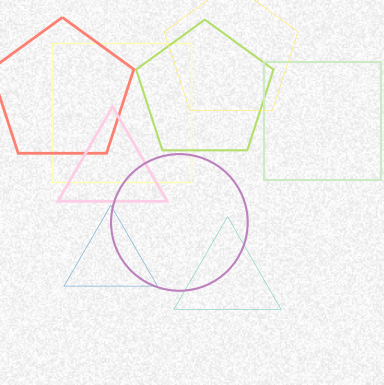[{"shape": "triangle", "thickness": 0.5, "radius": 0.81, "center": [0.591, 0.276]}, {"shape": "square", "thickness": 1, "radius": 0.9, "center": [0.316, 0.709]}, {"shape": "pentagon", "thickness": 2, "radius": 0.98, "center": [0.162, 0.76]}, {"shape": "triangle", "thickness": 0.5, "radius": 0.7, "center": [0.288, 0.327]}, {"shape": "pentagon", "thickness": 1.5, "radius": 0.94, "center": [0.532, 0.761]}, {"shape": "triangle", "thickness": 2, "radius": 0.82, "center": [0.292, 0.559]}, {"shape": "circle", "thickness": 1.5, "radius": 0.89, "center": [0.466, 0.422]}, {"shape": "square", "thickness": 1.5, "radius": 0.77, "center": [0.838, 0.687]}, {"shape": "pentagon", "thickness": 0.5, "radius": 0.91, "center": [0.6, 0.861]}]